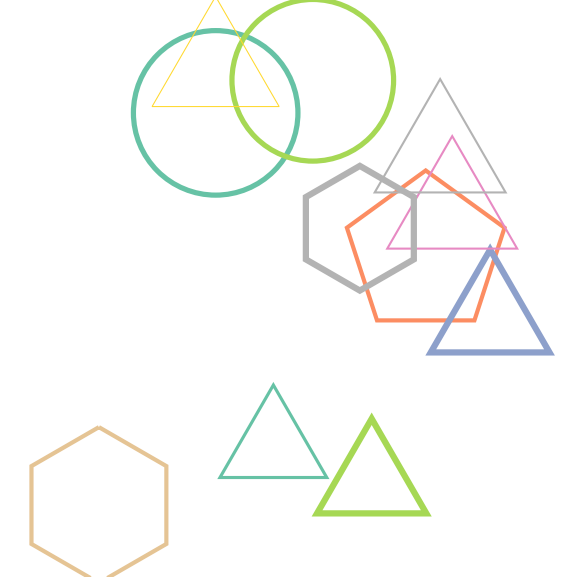[{"shape": "circle", "thickness": 2.5, "radius": 0.71, "center": [0.373, 0.804]}, {"shape": "triangle", "thickness": 1.5, "radius": 0.53, "center": [0.473, 0.226]}, {"shape": "pentagon", "thickness": 2, "radius": 0.72, "center": [0.737, 0.56]}, {"shape": "triangle", "thickness": 3, "radius": 0.59, "center": [0.849, 0.448]}, {"shape": "triangle", "thickness": 1, "radius": 0.65, "center": [0.783, 0.634]}, {"shape": "triangle", "thickness": 3, "radius": 0.55, "center": [0.644, 0.165]}, {"shape": "circle", "thickness": 2.5, "radius": 0.7, "center": [0.542, 0.86]}, {"shape": "triangle", "thickness": 0.5, "radius": 0.64, "center": [0.373, 0.878]}, {"shape": "hexagon", "thickness": 2, "radius": 0.67, "center": [0.171, 0.125]}, {"shape": "triangle", "thickness": 1, "radius": 0.65, "center": [0.762, 0.731]}, {"shape": "hexagon", "thickness": 3, "radius": 0.54, "center": [0.623, 0.604]}]